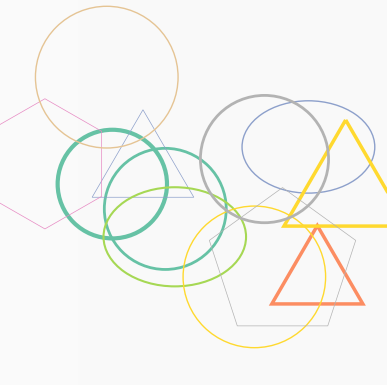[{"shape": "circle", "thickness": 2, "radius": 0.79, "center": [0.427, 0.457]}, {"shape": "circle", "thickness": 3, "radius": 0.71, "center": [0.29, 0.522]}, {"shape": "triangle", "thickness": 2.5, "radius": 0.68, "center": [0.819, 0.278]}, {"shape": "oval", "thickness": 1, "radius": 0.86, "center": [0.796, 0.618]}, {"shape": "triangle", "thickness": 0.5, "radius": 0.76, "center": [0.369, 0.563]}, {"shape": "hexagon", "thickness": 0.5, "radius": 0.85, "center": [0.116, 0.574]}, {"shape": "oval", "thickness": 1.5, "radius": 0.92, "center": [0.451, 0.385]}, {"shape": "circle", "thickness": 1, "radius": 0.92, "center": [0.656, 0.281]}, {"shape": "triangle", "thickness": 2.5, "radius": 0.92, "center": [0.892, 0.505]}, {"shape": "circle", "thickness": 1, "radius": 0.92, "center": [0.275, 0.8]}, {"shape": "pentagon", "thickness": 0.5, "radius": 0.99, "center": [0.729, 0.314]}, {"shape": "circle", "thickness": 2, "radius": 0.83, "center": [0.683, 0.587]}]